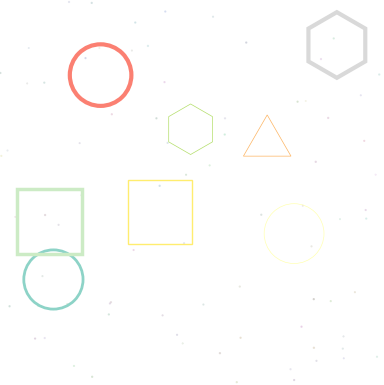[{"shape": "circle", "thickness": 2, "radius": 0.38, "center": [0.139, 0.274]}, {"shape": "circle", "thickness": 0.5, "radius": 0.39, "center": [0.764, 0.393]}, {"shape": "circle", "thickness": 3, "radius": 0.4, "center": [0.261, 0.805]}, {"shape": "triangle", "thickness": 0.5, "radius": 0.36, "center": [0.694, 0.63]}, {"shape": "hexagon", "thickness": 0.5, "radius": 0.33, "center": [0.495, 0.664]}, {"shape": "hexagon", "thickness": 3, "radius": 0.43, "center": [0.875, 0.883]}, {"shape": "square", "thickness": 2.5, "radius": 0.42, "center": [0.128, 0.424]}, {"shape": "square", "thickness": 1, "radius": 0.42, "center": [0.416, 0.45]}]